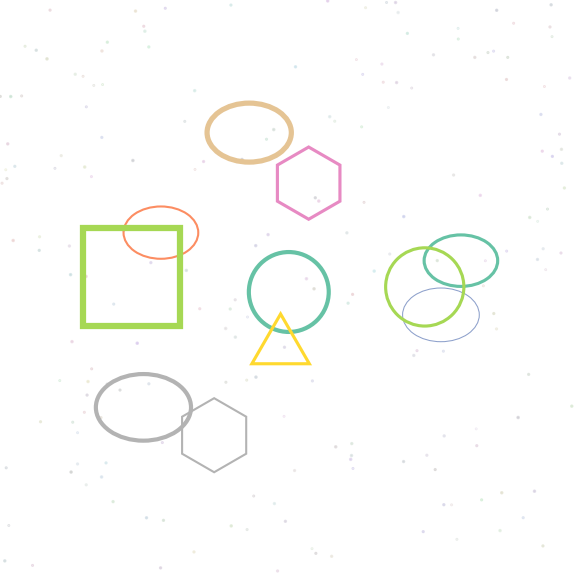[{"shape": "oval", "thickness": 1.5, "radius": 0.32, "center": [0.798, 0.548]}, {"shape": "circle", "thickness": 2, "radius": 0.35, "center": [0.5, 0.494]}, {"shape": "oval", "thickness": 1, "radius": 0.32, "center": [0.279, 0.596]}, {"shape": "oval", "thickness": 0.5, "radius": 0.33, "center": [0.764, 0.454]}, {"shape": "hexagon", "thickness": 1.5, "radius": 0.31, "center": [0.534, 0.682]}, {"shape": "circle", "thickness": 1.5, "radius": 0.34, "center": [0.735, 0.502]}, {"shape": "square", "thickness": 3, "radius": 0.42, "center": [0.228, 0.519]}, {"shape": "triangle", "thickness": 1.5, "radius": 0.29, "center": [0.486, 0.398]}, {"shape": "oval", "thickness": 2.5, "radius": 0.36, "center": [0.432, 0.77]}, {"shape": "oval", "thickness": 2, "radius": 0.41, "center": [0.248, 0.294]}, {"shape": "hexagon", "thickness": 1, "radius": 0.32, "center": [0.371, 0.246]}]